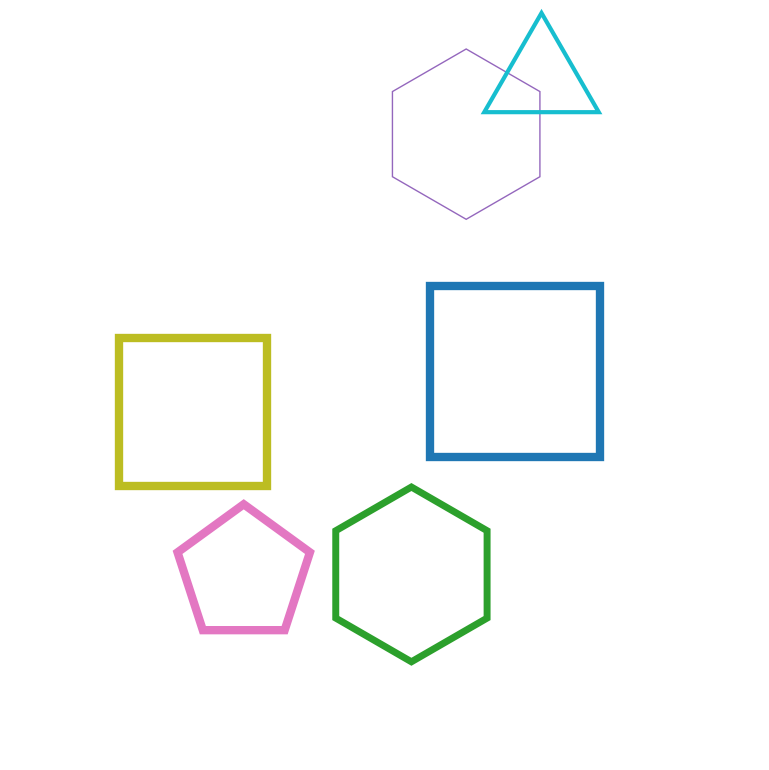[{"shape": "square", "thickness": 3, "radius": 0.55, "center": [0.668, 0.518]}, {"shape": "hexagon", "thickness": 2.5, "radius": 0.57, "center": [0.534, 0.254]}, {"shape": "hexagon", "thickness": 0.5, "radius": 0.55, "center": [0.605, 0.826]}, {"shape": "pentagon", "thickness": 3, "radius": 0.45, "center": [0.317, 0.255]}, {"shape": "square", "thickness": 3, "radius": 0.48, "center": [0.251, 0.464]}, {"shape": "triangle", "thickness": 1.5, "radius": 0.43, "center": [0.703, 0.897]}]